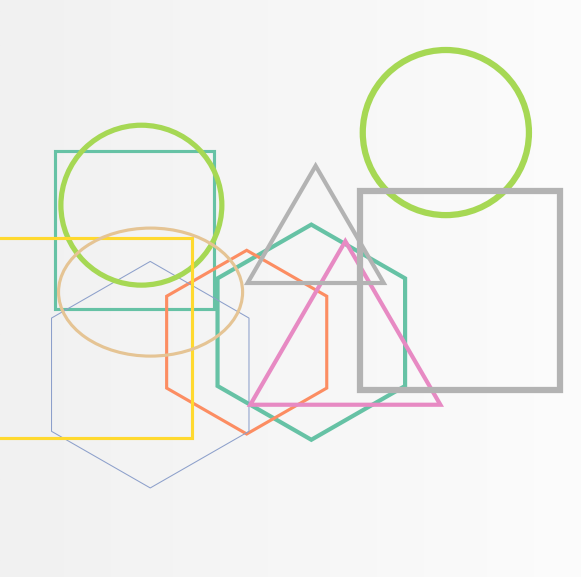[{"shape": "hexagon", "thickness": 2, "radius": 0.93, "center": [0.536, 0.424]}, {"shape": "square", "thickness": 1.5, "radius": 0.68, "center": [0.231, 0.6]}, {"shape": "hexagon", "thickness": 1.5, "radius": 0.8, "center": [0.424, 0.407]}, {"shape": "hexagon", "thickness": 0.5, "radius": 0.98, "center": [0.258, 0.35]}, {"shape": "triangle", "thickness": 2, "radius": 0.94, "center": [0.594, 0.393]}, {"shape": "circle", "thickness": 3, "radius": 0.71, "center": [0.767, 0.77]}, {"shape": "circle", "thickness": 2.5, "radius": 0.69, "center": [0.243, 0.644]}, {"shape": "square", "thickness": 1.5, "radius": 0.86, "center": [0.158, 0.414]}, {"shape": "oval", "thickness": 1.5, "radius": 0.79, "center": [0.259, 0.493]}, {"shape": "triangle", "thickness": 2, "radius": 0.68, "center": [0.543, 0.577]}, {"shape": "square", "thickness": 3, "radius": 0.86, "center": [0.792, 0.496]}]